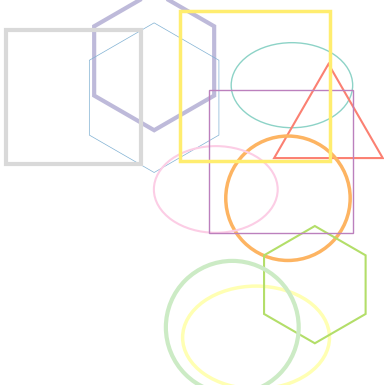[{"shape": "oval", "thickness": 1, "radius": 0.79, "center": [0.758, 0.779]}, {"shape": "oval", "thickness": 2.5, "radius": 0.95, "center": [0.665, 0.123]}, {"shape": "hexagon", "thickness": 3, "radius": 0.9, "center": [0.4, 0.842]}, {"shape": "triangle", "thickness": 1.5, "radius": 0.81, "center": [0.853, 0.671]}, {"shape": "hexagon", "thickness": 0.5, "radius": 0.97, "center": [0.4, 0.746]}, {"shape": "circle", "thickness": 2.5, "radius": 0.81, "center": [0.748, 0.485]}, {"shape": "hexagon", "thickness": 1.5, "radius": 0.76, "center": [0.818, 0.261]}, {"shape": "oval", "thickness": 1.5, "radius": 0.8, "center": [0.56, 0.508]}, {"shape": "square", "thickness": 3, "radius": 0.87, "center": [0.191, 0.748]}, {"shape": "square", "thickness": 1, "radius": 0.93, "center": [0.73, 0.58]}, {"shape": "circle", "thickness": 3, "radius": 0.86, "center": [0.603, 0.15]}, {"shape": "square", "thickness": 2.5, "radius": 0.97, "center": [0.661, 0.777]}]